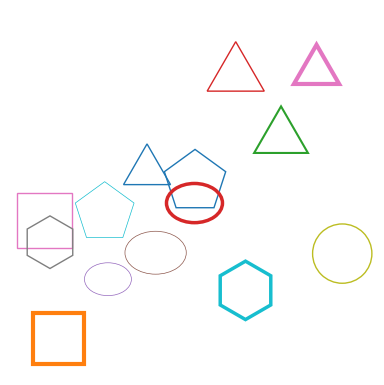[{"shape": "pentagon", "thickness": 1, "radius": 0.42, "center": [0.507, 0.528]}, {"shape": "triangle", "thickness": 1, "radius": 0.35, "center": [0.382, 0.556]}, {"shape": "square", "thickness": 3, "radius": 0.33, "center": [0.152, 0.122]}, {"shape": "triangle", "thickness": 1.5, "radius": 0.4, "center": [0.73, 0.643]}, {"shape": "oval", "thickness": 2.5, "radius": 0.36, "center": [0.505, 0.473]}, {"shape": "triangle", "thickness": 1, "radius": 0.43, "center": [0.612, 0.806]}, {"shape": "oval", "thickness": 0.5, "radius": 0.31, "center": [0.28, 0.275]}, {"shape": "oval", "thickness": 0.5, "radius": 0.4, "center": [0.404, 0.344]}, {"shape": "square", "thickness": 1, "radius": 0.36, "center": [0.115, 0.427]}, {"shape": "triangle", "thickness": 3, "radius": 0.34, "center": [0.822, 0.816]}, {"shape": "hexagon", "thickness": 1, "radius": 0.34, "center": [0.13, 0.371]}, {"shape": "circle", "thickness": 1, "radius": 0.39, "center": [0.889, 0.341]}, {"shape": "hexagon", "thickness": 2.5, "radius": 0.38, "center": [0.638, 0.246]}, {"shape": "pentagon", "thickness": 0.5, "radius": 0.4, "center": [0.272, 0.448]}]